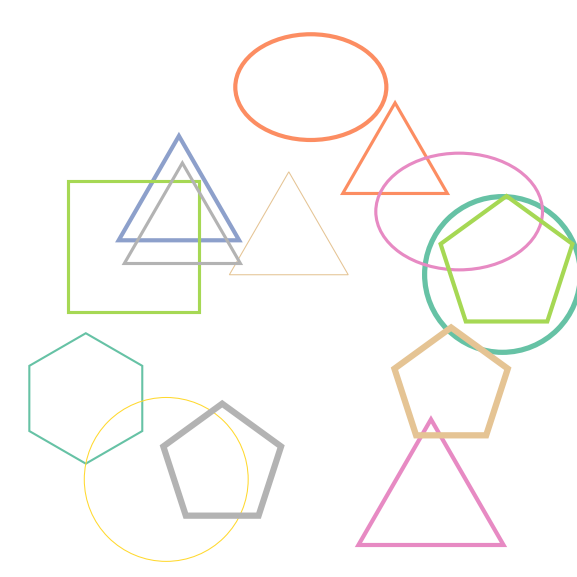[{"shape": "hexagon", "thickness": 1, "radius": 0.56, "center": [0.149, 0.309]}, {"shape": "circle", "thickness": 2.5, "radius": 0.67, "center": [0.87, 0.524]}, {"shape": "oval", "thickness": 2, "radius": 0.65, "center": [0.538, 0.848]}, {"shape": "triangle", "thickness": 1.5, "radius": 0.52, "center": [0.684, 0.716]}, {"shape": "triangle", "thickness": 2, "radius": 0.6, "center": [0.31, 0.643]}, {"shape": "triangle", "thickness": 2, "radius": 0.73, "center": [0.746, 0.128]}, {"shape": "oval", "thickness": 1.5, "radius": 0.72, "center": [0.795, 0.633]}, {"shape": "square", "thickness": 1.5, "radius": 0.57, "center": [0.231, 0.573]}, {"shape": "pentagon", "thickness": 2, "radius": 0.6, "center": [0.877, 0.54]}, {"shape": "circle", "thickness": 0.5, "radius": 0.71, "center": [0.288, 0.169]}, {"shape": "triangle", "thickness": 0.5, "radius": 0.59, "center": [0.5, 0.583]}, {"shape": "pentagon", "thickness": 3, "radius": 0.52, "center": [0.781, 0.329]}, {"shape": "pentagon", "thickness": 3, "radius": 0.54, "center": [0.385, 0.193]}, {"shape": "triangle", "thickness": 1.5, "radius": 0.58, "center": [0.316, 0.601]}]